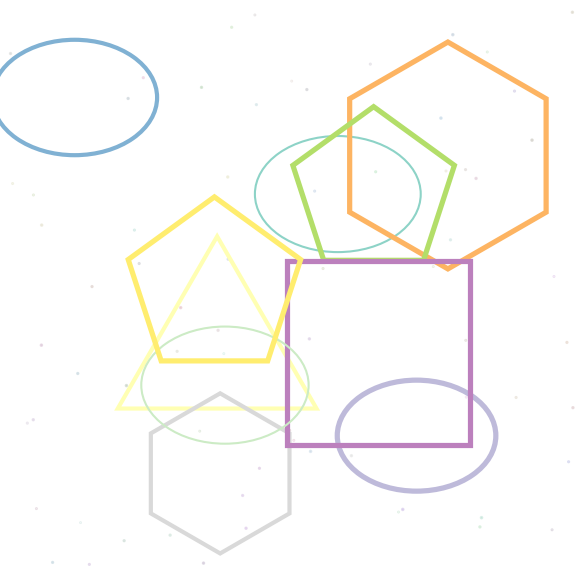[{"shape": "oval", "thickness": 1, "radius": 0.72, "center": [0.585, 0.663]}, {"shape": "triangle", "thickness": 2, "radius": 0.99, "center": [0.376, 0.391]}, {"shape": "oval", "thickness": 2.5, "radius": 0.69, "center": [0.721, 0.245]}, {"shape": "oval", "thickness": 2, "radius": 0.71, "center": [0.129, 0.83]}, {"shape": "hexagon", "thickness": 2.5, "radius": 0.98, "center": [0.776, 0.73]}, {"shape": "pentagon", "thickness": 2.5, "radius": 0.74, "center": [0.647, 0.667]}, {"shape": "hexagon", "thickness": 2, "radius": 0.69, "center": [0.381, 0.179]}, {"shape": "square", "thickness": 2.5, "radius": 0.79, "center": [0.656, 0.388]}, {"shape": "oval", "thickness": 1, "radius": 0.72, "center": [0.39, 0.332]}, {"shape": "pentagon", "thickness": 2.5, "radius": 0.78, "center": [0.371, 0.501]}]